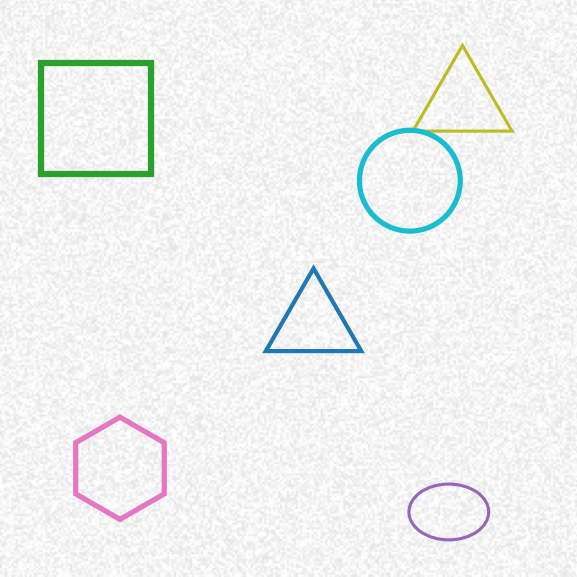[{"shape": "triangle", "thickness": 2, "radius": 0.48, "center": [0.543, 0.439]}, {"shape": "square", "thickness": 3, "radius": 0.48, "center": [0.166, 0.794]}, {"shape": "oval", "thickness": 1.5, "radius": 0.35, "center": [0.777, 0.113]}, {"shape": "hexagon", "thickness": 2.5, "radius": 0.44, "center": [0.208, 0.188]}, {"shape": "triangle", "thickness": 1.5, "radius": 0.49, "center": [0.801, 0.822]}, {"shape": "circle", "thickness": 2.5, "radius": 0.44, "center": [0.71, 0.686]}]